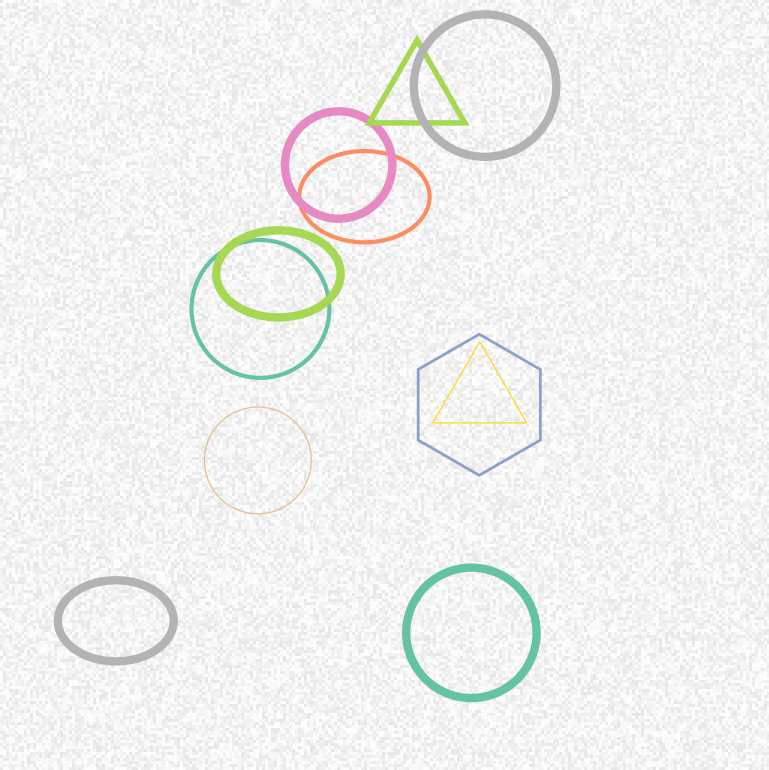[{"shape": "circle", "thickness": 3, "radius": 0.42, "center": [0.612, 0.178]}, {"shape": "circle", "thickness": 1.5, "radius": 0.45, "center": [0.338, 0.599]}, {"shape": "oval", "thickness": 1.5, "radius": 0.42, "center": [0.473, 0.745]}, {"shape": "hexagon", "thickness": 1, "radius": 0.46, "center": [0.622, 0.474]}, {"shape": "circle", "thickness": 3, "radius": 0.35, "center": [0.44, 0.786]}, {"shape": "triangle", "thickness": 2, "radius": 0.36, "center": [0.542, 0.876]}, {"shape": "oval", "thickness": 3, "radius": 0.4, "center": [0.362, 0.644]}, {"shape": "triangle", "thickness": 0.5, "radius": 0.35, "center": [0.623, 0.486]}, {"shape": "circle", "thickness": 0.5, "radius": 0.35, "center": [0.335, 0.402]}, {"shape": "circle", "thickness": 3, "radius": 0.46, "center": [0.63, 0.889]}, {"shape": "oval", "thickness": 3, "radius": 0.38, "center": [0.15, 0.194]}]